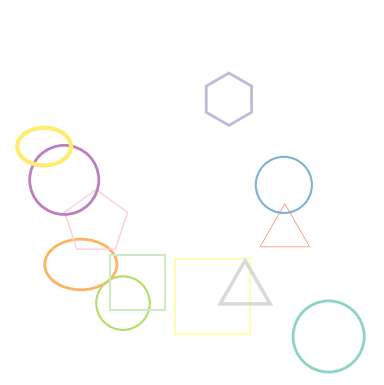[{"shape": "circle", "thickness": 2, "radius": 0.46, "center": [0.854, 0.126]}, {"shape": "square", "thickness": 1.5, "radius": 0.49, "center": [0.551, 0.23]}, {"shape": "hexagon", "thickness": 2, "radius": 0.34, "center": [0.595, 0.742]}, {"shape": "triangle", "thickness": 0.5, "radius": 0.37, "center": [0.74, 0.396]}, {"shape": "circle", "thickness": 1.5, "radius": 0.36, "center": [0.737, 0.52]}, {"shape": "oval", "thickness": 2, "radius": 0.47, "center": [0.21, 0.313]}, {"shape": "circle", "thickness": 1.5, "radius": 0.35, "center": [0.319, 0.213]}, {"shape": "pentagon", "thickness": 1, "radius": 0.43, "center": [0.25, 0.422]}, {"shape": "triangle", "thickness": 2.5, "radius": 0.38, "center": [0.637, 0.248]}, {"shape": "circle", "thickness": 2, "radius": 0.45, "center": [0.167, 0.533]}, {"shape": "square", "thickness": 1.5, "radius": 0.36, "center": [0.357, 0.265]}, {"shape": "oval", "thickness": 3, "radius": 0.35, "center": [0.115, 0.619]}]